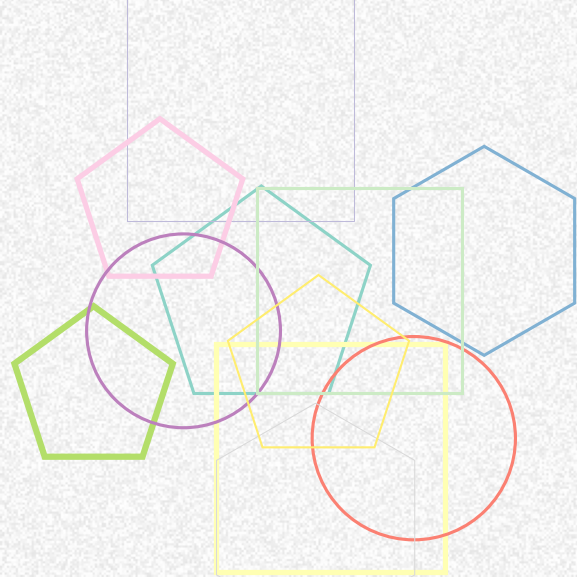[{"shape": "pentagon", "thickness": 1.5, "radius": 0.99, "center": [0.453, 0.478]}, {"shape": "square", "thickness": 2.5, "radius": 0.99, "center": [0.573, 0.206]}, {"shape": "square", "thickness": 0.5, "radius": 0.98, "center": [0.417, 0.814]}, {"shape": "circle", "thickness": 1.5, "radius": 0.88, "center": [0.717, 0.24]}, {"shape": "hexagon", "thickness": 1.5, "radius": 0.9, "center": [0.838, 0.565]}, {"shape": "pentagon", "thickness": 3, "radius": 0.72, "center": [0.162, 0.325]}, {"shape": "pentagon", "thickness": 2.5, "radius": 0.75, "center": [0.277, 0.643]}, {"shape": "hexagon", "thickness": 0.5, "radius": 0.99, "center": [0.547, 0.103]}, {"shape": "circle", "thickness": 1.5, "radius": 0.84, "center": [0.318, 0.426]}, {"shape": "square", "thickness": 1.5, "radius": 0.89, "center": [0.622, 0.496]}, {"shape": "pentagon", "thickness": 1, "radius": 0.82, "center": [0.552, 0.358]}]